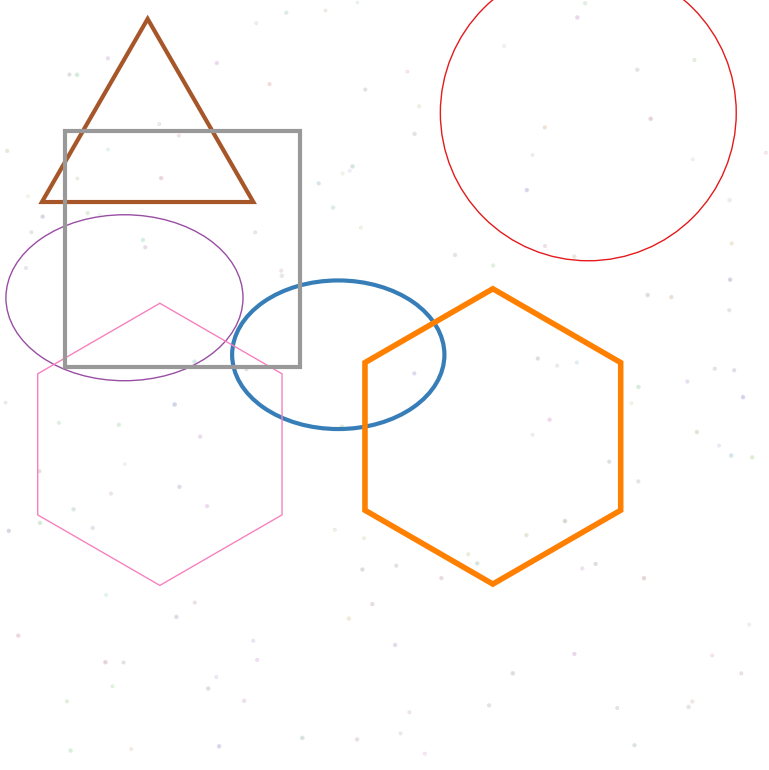[{"shape": "circle", "thickness": 0.5, "radius": 0.96, "center": [0.764, 0.853]}, {"shape": "oval", "thickness": 1.5, "radius": 0.69, "center": [0.439, 0.539]}, {"shape": "oval", "thickness": 0.5, "radius": 0.77, "center": [0.162, 0.613]}, {"shape": "hexagon", "thickness": 2, "radius": 0.96, "center": [0.64, 0.433]}, {"shape": "triangle", "thickness": 1.5, "radius": 0.79, "center": [0.192, 0.817]}, {"shape": "hexagon", "thickness": 0.5, "radius": 0.92, "center": [0.208, 0.423]}, {"shape": "square", "thickness": 1.5, "radius": 0.76, "center": [0.237, 0.677]}]